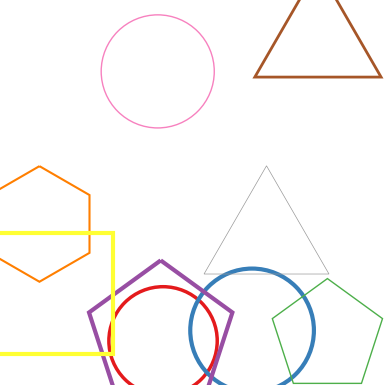[{"shape": "circle", "thickness": 2.5, "radius": 0.7, "center": [0.424, 0.115]}, {"shape": "circle", "thickness": 3, "radius": 0.8, "center": [0.655, 0.142]}, {"shape": "pentagon", "thickness": 1, "radius": 0.75, "center": [0.85, 0.126]}, {"shape": "pentagon", "thickness": 3, "radius": 0.98, "center": [0.417, 0.128]}, {"shape": "hexagon", "thickness": 1.5, "radius": 0.75, "center": [0.102, 0.418]}, {"shape": "square", "thickness": 3, "radius": 0.79, "center": [0.135, 0.238]}, {"shape": "triangle", "thickness": 2, "radius": 0.95, "center": [0.826, 0.894]}, {"shape": "circle", "thickness": 1, "radius": 0.73, "center": [0.41, 0.815]}, {"shape": "triangle", "thickness": 0.5, "radius": 0.94, "center": [0.692, 0.382]}]